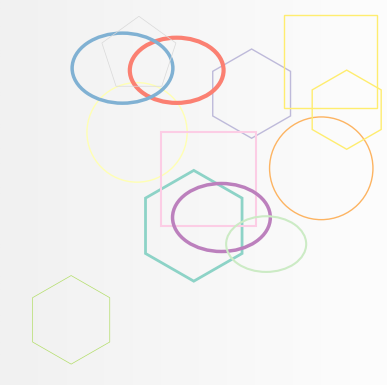[{"shape": "hexagon", "thickness": 2, "radius": 0.72, "center": [0.5, 0.414]}, {"shape": "circle", "thickness": 1, "radius": 0.65, "center": [0.354, 0.656]}, {"shape": "hexagon", "thickness": 1, "radius": 0.58, "center": [0.649, 0.757]}, {"shape": "oval", "thickness": 3, "radius": 0.61, "center": [0.456, 0.817]}, {"shape": "oval", "thickness": 2.5, "radius": 0.65, "center": [0.316, 0.823]}, {"shape": "circle", "thickness": 1, "radius": 0.67, "center": [0.829, 0.563]}, {"shape": "hexagon", "thickness": 0.5, "radius": 0.58, "center": [0.184, 0.169]}, {"shape": "square", "thickness": 1.5, "radius": 0.61, "center": [0.539, 0.535]}, {"shape": "pentagon", "thickness": 0.5, "radius": 0.5, "center": [0.358, 0.857]}, {"shape": "oval", "thickness": 2.5, "radius": 0.63, "center": [0.571, 0.435]}, {"shape": "oval", "thickness": 1.5, "radius": 0.52, "center": [0.687, 0.366]}, {"shape": "hexagon", "thickness": 1, "radius": 0.51, "center": [0.895, 0.715]}, {"shape": "square", "thickness": 1, "radius": 0.6, "center": [0.853, 0.841]}]